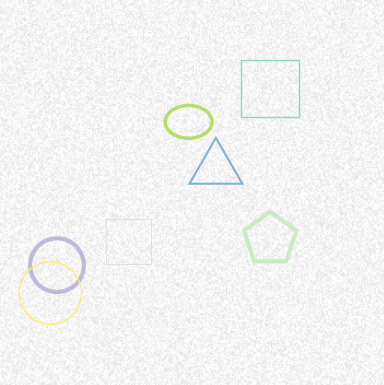[{"shape": "square", "thickness": 1, "radius": 0.38, "center": [0.701, 0.77]}, {"shape": "circle", "thickness": 3, "radius": 0.35, "center": [0.148, 0.311]}, {"shape": "triangle", "thickness": 1.5, "radius": 0.4, "center": [0.561, 0.562]}, {"shape": "oval", "thickness": 2.5, "radius": 0.3, "center": [0.49, 0.683]}, {"shape": "square", "thickness": 0.5, "radius": 0.29, "center": [0.334, 0.372]}, {"shape": "pentagon", "thickness": 3, "radius": 0.36, "center": [0.702, 0.379]}, {"shape": "circle", "thickness": 1, "radius": 0.41, "center": [0.13, 0.239]}]